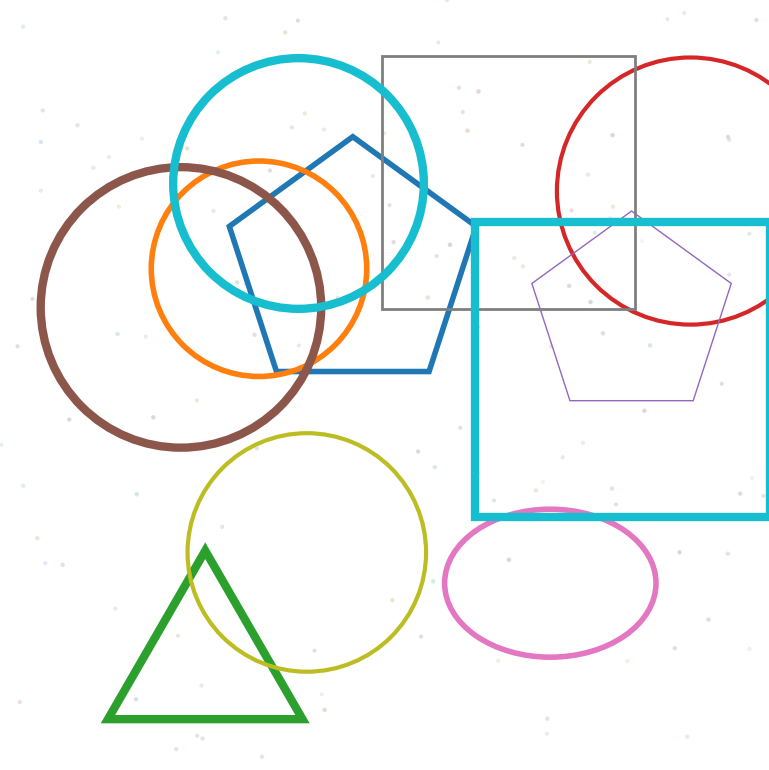[{"shape": "pentagon", "thickness": 2, "radius": 0.84, "center": [0.458, 0.654]}, {"shape": "circle", "thickness": 2, "radius": 0.7, "center": [0.336, 0.651]}, {"shape": "triangle", "thickness": 3, "radius": 0.73, "center": [0.267, 0.139]}, {"shape": "circle", "thickness": 1.5, "radius": 0.87, "center": [0.897, 0.752]}, {"shape": "pentagon", "thickness": 0.5, "radius": 0.68, "center": [0.82, 0.59]}, {"shape": "circle", "thickness": 3, "radius": 0.91, "center": [0.235, 0.601]}, {"shape": "oval", "thickness": 2, "radius": 0.69, "center": [0.715, 0.243]}, {"shape": "square", "thickness": 1, "radius": 0.82, "center": [0.661, 0.763]}, {"shape": "circle", "thickness": 1.5, "radius": 0.77, "center": [0.398, 0.283]}, {"shape": "circle", "thickness": 3, "radius": 0.81, "center": [0.388, 0.762]}, {"shape": "square", "thickness": 3, "radius": 0.96, "center": [0.808, 0.52]}]